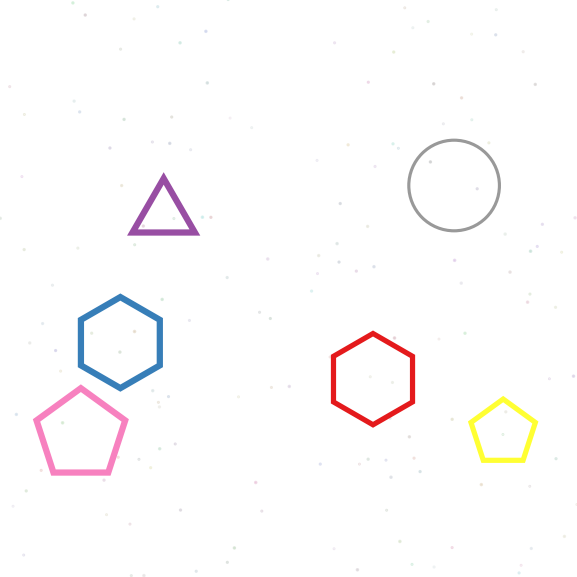[{"shape": "hexagon", "thickness": 2.5, "radius": 0.4, "center": [0.646, 0.343]}, {"shape": "hexagon", "thickness": 3, "radius": 0.39, "center": [0.208, 0.406]}, {"shape": "triangle", "thickness": 3, "radius": 0.31, "center": [0.283, 0.628]}, {"shape": "pentagon", "thickness": 2.5, "radius": 0.29, "center": [0.871, 0.249]}, {"shape": "pentagon", "thickness": 3, "radius": 0.4, "center": [0.14, 0.246]}, {"shape": "circle", "thickness": 1.5, "radius": 0.39, "center": [0.786, 0.678]}]